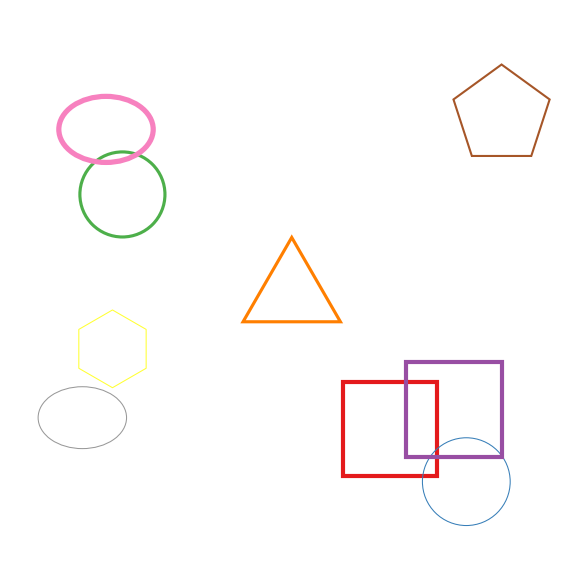[{"shape": "square", "thickness": 2, "radius": 0.41, "center": [0.675, 0.256]}, {"shape": "circle", "thickness": 0.5, "radius": 0.38, "center": [0.807, 0.165]}, {"shape": "circle", "thickness": 1.5, "radius": 0.37, "center": [0.212, 0.662]}, {"shape": "square", "thickness": 2, "radius": 0.41, "center": [0.786, 0.29]}, {"shape": "triangle", "thickness": 1.5, "radius": 0.49, "center": [0.505, 0.491]}, {"shape": "hexagon", "thickness": 0.5, "radius": 0.34, "center": [0.195, 0.395]}, {"shape": "pentagon", "thickness": 1, "radius": 0.44, "center": [0.869, 0.8]}, {"shape": "oval", "thickness": 2.5, "radius": 0.41, "center": [0.184, 0.775]}, {"shape": "oval", "thickness": 0.5, "radius": 0.38, "center": [0.143, 0.276]}]